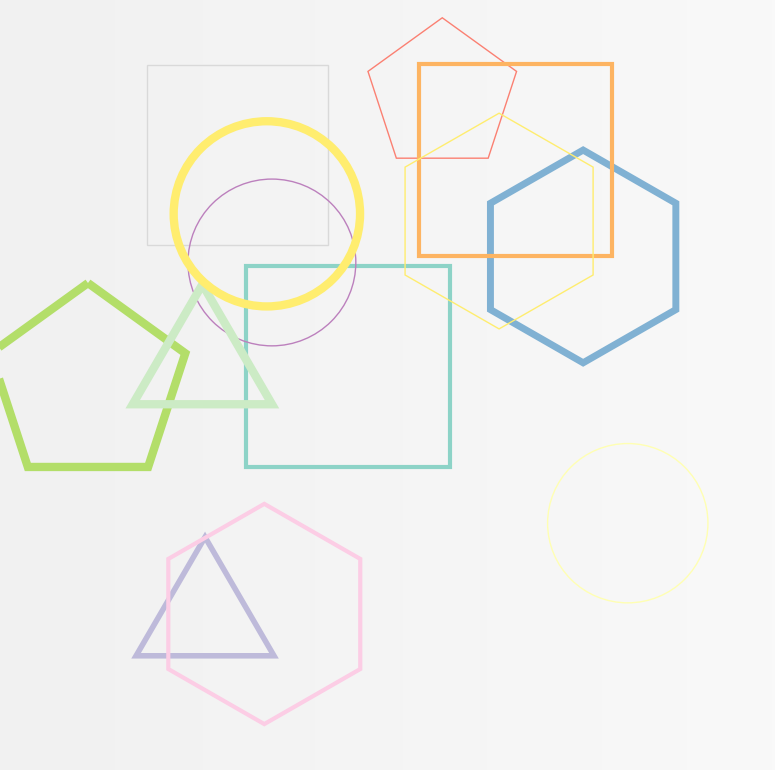[{"shape": "square", "thickness": 1.5, "radius": 0.66, "center": [0.449, 0.524]}, {"shape": "circle", "thickness": 0.5, "radius": 0.52, "center": [0.81, 0.321]}, {"shape": "triangle", "thickness": 2, "radius": 0.51, "center": [0.265, 0.2]}, {"shape": "pentagon", "thickness": 0.5, "radius": 0.5, "center": [0.571, 0.876]}, {"shape": "hexagon", "thickness": 2.5, "radius": 0.69, "center": [0.752, 0.667]}, {"shape": "square", "thickness": 1.5, "radius": 0.62, "center": [0.666, 0.792]}, {"shape": "pentagon", "thickness": 3, "radius": 0.66, "center": [0.114, 0.5]}, {"shape": "hexagon", "thickness": 1.5, "radius": 0.71, "center": [0.341, 0.203]}, {"shape": "square", "thickness": 0.5, "radius": 0.58, "center": [0.307, 0.799]}, {"shape": "circle", "thickness": 0.5, "radius": 0.54, "center": [0.351, 0.659]}, {"shape": "triangle", "thickness": 3, "radius": 0.52, "center": [0.261, 0.527]}, {"shape": "hexagon", "thickness": 0.5, "radius": 0.7, "center": [0.644, 0.713]}, {"shape": "circle", "thickness": 3, "radius": 0.6, "center": [0.344, 0.722]}]